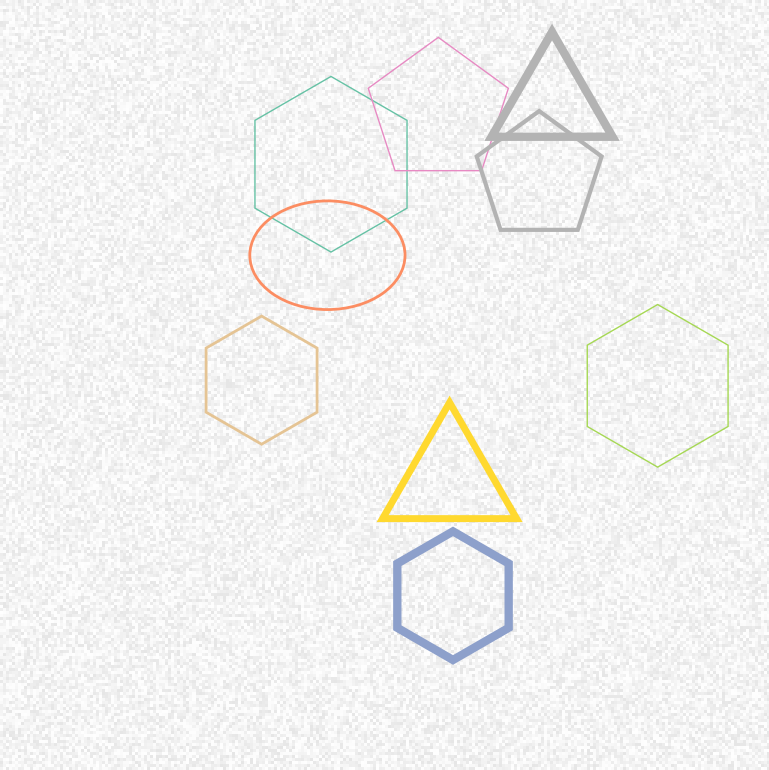[{"shape": "hexagon", "thickness": 0.5, "radius": 0.57, "center": [0.43, 0.787]}, {"shape": "oval", "thickness": 1, "radius": 0.5, "center": [0.425, 0.669]}, {"shape": "hexagon", "thickness": 3, "radius": 0.42, "center": [0.588, 0.226]}, {"shape": "pentagon", "thickness": 0.5, "radius": 0.48, "center": [0.569, 0.856]}, {"shape": "hexagon", "thickness": 0.5, "radius": 0.53, "center": [0.854, 0.499]}, {"shape": "triangle", "thickness": 2.5, "radius": 0.5, "center": [0.584, 0.377]}, {"shape": "hexagon", "thickness": 1, "radius": 0.42, "center": [0.34, 0.506]}, {"shape": "triangle", "thickness": 3, "radius": 0.45, "center": [0.717, 0.868]}, {"shape": "pentagon", "thickness": 1.5, "radius": 0.43, "center": [0.7, 0.77]}]